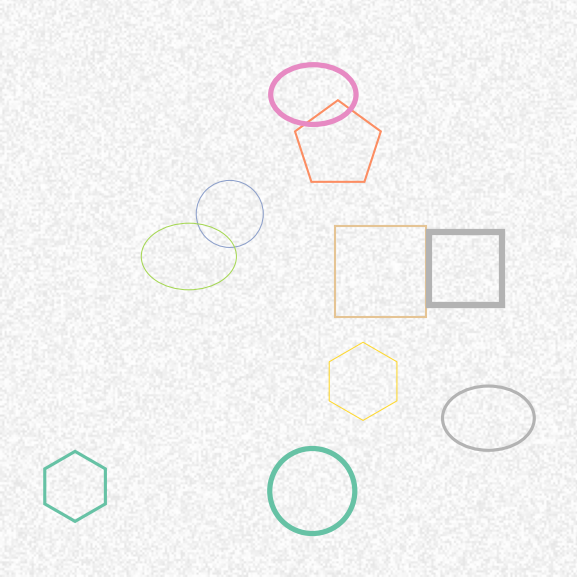[{"shape": "circle", "thickness": 2.5, "radius": 0.37, "center": [0.541, 0.149]}, {"shape": "hexagon", "thickness": 1.5, "radius": 0.3, "center": [0.13, 0.157]}, {"shape": "pentagon", "thickness": 1, "radius": 0.39, "center": [0.585, 0.747]}, {"shape": "circle", "thickness": 0.5, "radius": 0.29, "center": [0.398, 0.629]}, {"shape": "oval", "thickness": 2.5, "radius": 0.37, "center": [0.543, 0.835]}, {"shape": "oval", "thickness": 0.5, "radius": 0.41, "center": [0.327, 0.555]}, {"shape": "hexagon", "thickness": 0.5, "radius": 0.34, "center": [0.629, 0.339]}, {"shape": "square", "thickness": 1, "radius": 0.39, "center": [0.659, 0.529]}, {"shape": "square", "thickness": 3, "radius": 0.32, "center": [0.805, 0.535]}, {"shape": "oval", "thickness": 1.5, "radius": 0.4, "center": [0.846, 0.275]}]